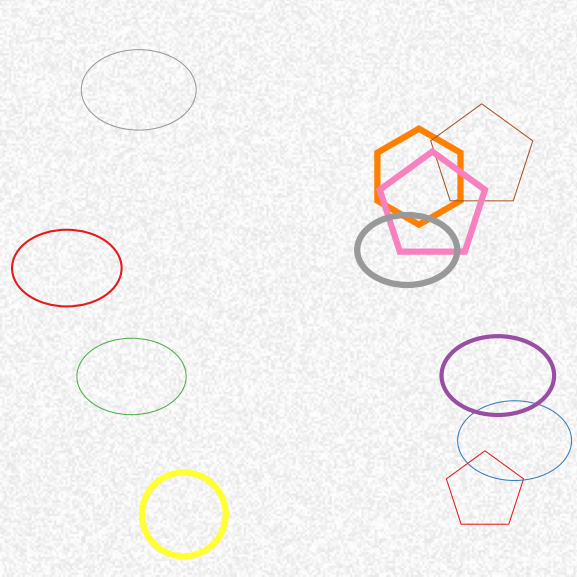[{"shape": "pentagon", "thickness": 0.5, "radius": 0.35, "center": [0.84, 0.148]}, {"shape": "oval", "thickness": 1, "radius": 0.47, "center": [0.116, 0.535]}, {"shape": "oval", "thickness": 0.5, "radius": 0.49, "center": [0.891, 0.236]}, {"shape": "oval", "thickness": 0.5, "radius": 0.47, "center": [0.228, 0.347]}, {"shape": "oval", "thickness": 2, "radius": 0.49, "center": [0.862, 0.349]}, {"shape": "hexagon", "thickness": 3, "radius": 0.42, "center": [0.725, 0.693]}, {"shape": "circle", "thickness": 3, "radius": 0.36, "center": [0.318, 0.108]}, {"shape": "pentagon", "thickness": 0.5, "radius": 0.46, "center": [0.834, 0.727]}, {"shape": "pentagon", "thickness": 3, "radius": 0.48, "center": [0.749, 0.641]}, {"shape": "oval", "thickness": 3, "radius": 0.43, "center": [0.705, 0.566]}, {"shape": "oval", "thickness": 0.5, "radius": 0.5, "center": [0.24, 0.844]}]